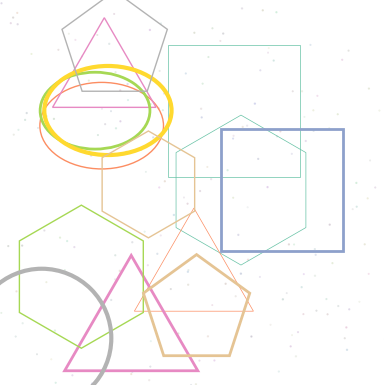[{"shape": "square", "thickness": 0.5, "radius": 0.86, "center": [0.608, 0.711]}, {"shape": "hexagon", "thickness": 0.5, "radius": 0.97, "center": [0.626, 0.506]}, {"shape": "triangle", "thickness": 0.5, "radius": 0.89, "center": [0.504, 0.281]}, {"shape": "oval", "thickness": 1, "radius": 0.8, "center": [0.264, 0.674]}, {"shape": "square", "thickness": 2, "radius": 0.79, "center": [0.733, 0.507]}, {"shape": "triangle", "thickness": 1, "radius": 0.78, "center": [0.271, 0.799]}, {"shape": "triangle", "thickness": 2, "radius": 1.0, "center": [0.341, 0.137]}, {"shape": "hexagon", "thickness": 1, "radius": 0.93, "center": [0.211, 0.281]}, {"shape": "oval", "thickness": 2, "radius": 0.71, "center": [0.247, 0.713]}, {"shape": "oval", "thickness": 3, "radius": 0.83, "center": [0.28, 0.713]}, {"shape": "hexagon", "thickness": 1, "radius": 0.69, "center": [0.385, 0.521]}, {"shape": "pentagon", "thickness": 2, "radius": 0.73, "center": [0.511, 0.194]}, {"shape": "circle", "thickness": 3, "radius": 0.9, "center": [0.109, 0.121]}, {"shape": "pentagon", "thickness": 1, "radius": 0.72, "center": [0.298, 0.879]}]